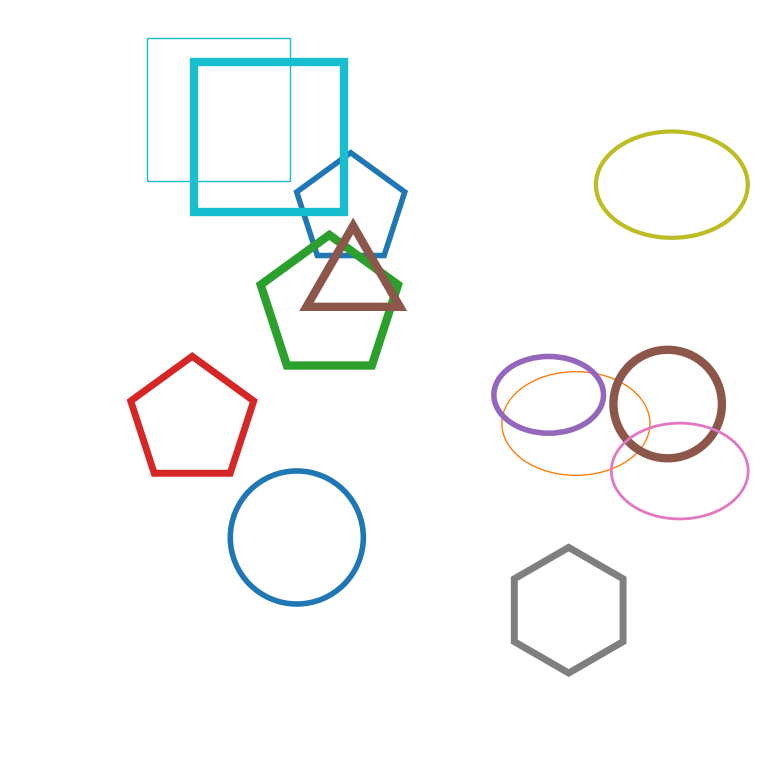[{"shape": "circle", "thickness": 2, "radius": 0.43, "center": [0.385, 0.302]}, {"shape": "pentagon", "thickness": 2, "radius": 0.37, "center": [0.456, 0.728]}, {"shape": "oval", "thickness": 0.5, "radius": 0.48, "center": [0.748, 0.45]}, {"shape": "pentagon", "thickness": 3, "radius": 0.47, "center": [0.428, 0.601]}, {"shape": "pentagon", "thickness": 2.5, "radius": 0.42, "center": [0.25, 0.453]}, {"shape": "oval", "thickness": 2, "radius": 0.36, "center": [0.713, 0.487]}, {"shape": "triangle", "thickness": 3, "radius": 0.35, "center": [0.459, 0.637]}, {"shape": "circle", "thickness": 3, "radius": 0.35, "center": [0.867, 0.475]}, {"shape": "oval", "thickness": 1, "radius": 0.44, "center": [0.883, 0.388]}, {"shape": "hexagon", "thickness": 2.5, "radius": 0.41, "center": [0.739, 0.207]}, {"shape": "oval", "thickness": 1.5, "radius": 0.49, "center": [0.873, 0.76]}, {"shape": "square", "thickness": 3, "radius": 0.49, "center": [0.349, 0.822]}, {"shape": "square", "thickness": 0.5, "radius": 0.46, "center": [0.284, 0.858]}]